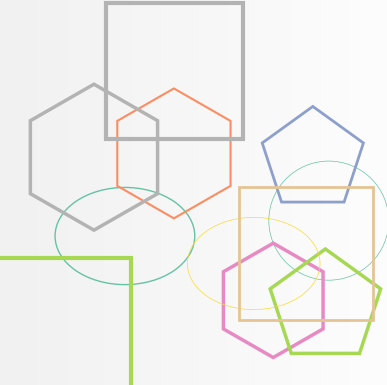[{"shape": "circle", "thickness": 0.5, "radius": 0.77, "center": [0.848, 0.427]}, {"shape": "oval", "thickness": 1, "radius": 0.9, "center": [0.322, 0.387]}, {"shape": "hexagon", "thickness": 1.5, "radius": 0.84, "center": [0.449, 0.602]}, {"shape": "pentagon", "thickness": 2, "radius": 0.69, "center": [0.807, 0.586]}, {"shape": "hexagon", "thickness": 2.5, "radius": 0.74, "center": [0.705, 0.22]}, {"shape": "square", "thickness": 3, "radius": 0.92, "center": [0.155, 0.147]}, {"shape": "pentagon", "thickness": 2.5, "radius": 0.75, "center": [0.84, 0.203]}, {"shape": "oval", "thickness": 0.5, "radius": 0.86, "center": [0.655, 0.316]}, {"shape": "square", "thickness": 2, "radius": 0.87, "center": [0.789, 0.341]}, {"shape": "hexagon", "thickness": 2.5, "radius": 0.95, "center": [0.242, 0.592]}, {"shape": "square", "thickness": 3, "radius": 0.88, "center": [0.451, 0.815]}]